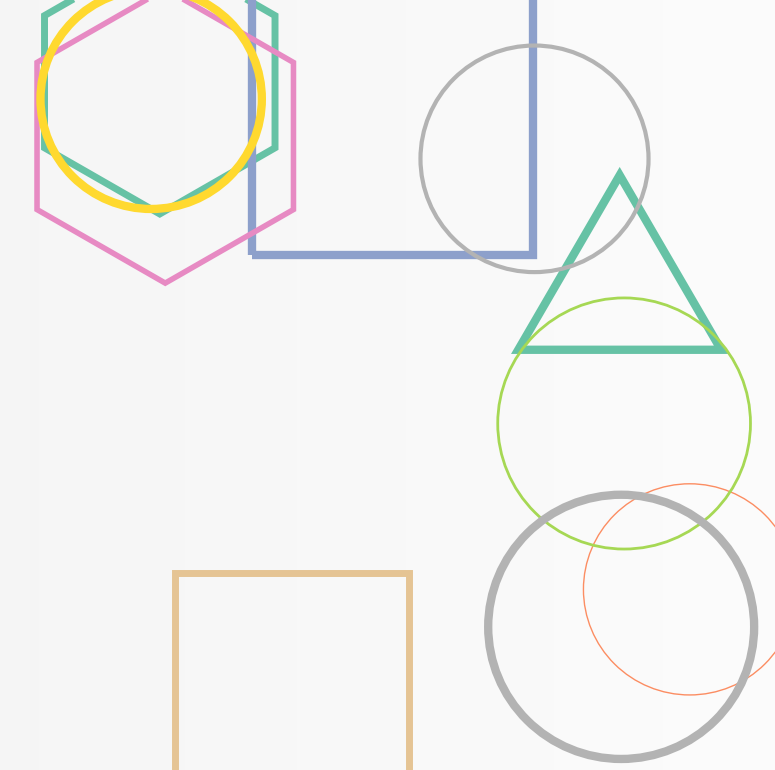[{"shape": "hexagon", "thickness": 2.5, "radius": 0.86, "center": [0.206, 0.894]}, {"shape": "triangle", "thickness": 3, "radius": 0.76, "center": [0.8, 0.621]}, {"shape": "circle", "thickness": 0.5, "radius": 0.69, "center": [0.89, 0.235]}, {"shape": "square", "thickness": 3, "radius": 0.91, "center": [0.507, 0.85]}, {"shape": "hexagon", "thickness": 2, "radius": 0.96, "center": [0.213, 0.823]}, {"shape": "circle", "thickness": 1, "radius": 0.82, "center": [0.805, 0.45]}, {"shape": "circle", "thickness": 3, "radius": 0.71, "center": [0.195, 0.871]}, {"shape": "square", "thickness": 2.5, "radius": 0.75, "center": [0.377, 0.105]}, {"shape": "circle", "thickness": 3, "radius": 0.86, "center": [0.802, 0.186]}, {"shape": "circle", "thickness": 1.5, "radius": 0.74, "center": [0.69, 0.794]}]